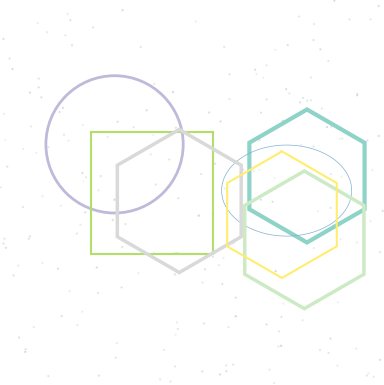[{"shape": "hexagon", "thickness": 3, "radius": 0.86, "center": [0.797, 0.543]}, {"shape": "circle", "thickness": 2, "radius": 0.89, "center": [0.298, 0.625]}, {"shape": "oval", "thickness": 0.5, "radius": 0.84, "center": [0.745, 0.505]}, {"shape": "square", "thickness": 1.5, "radius": 0.79, "center": [0.395, 0.499]}, {"shape": "hexagon", "thickness": 2.5, "radius": 0.93, "center": [0.466, 0.478]}, {"shape": "hexagon", "thickness": 2.5, "radius": 0.89, "center": [0.79, 0.377]}, {"shape": "hexagon", "thickness": 1.5, "radius": 0.82, "center": [0.732, 0.442]}]